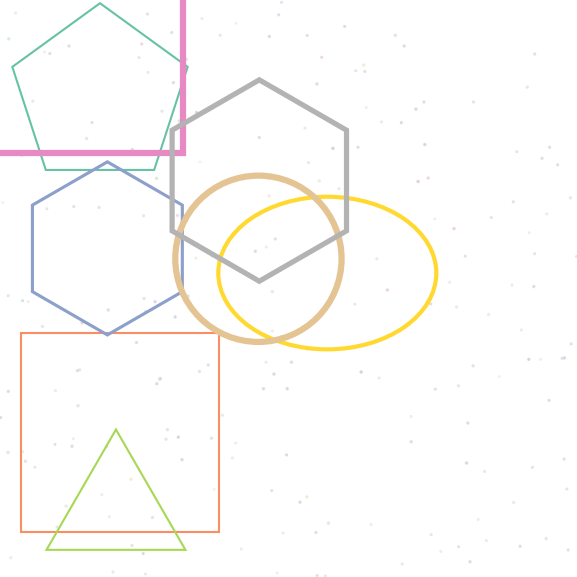[{"shape": "pentagon", "thickness": 1, "radius": 0.8, "center": [0.173, 0.834]}, {"shape": "square", "thickness": 1, "radius": 0.86, "center": [0.207, 0.25]}, {"shape": "hexagon", "thickness": 1.5, "radius": 0.75, "center": [0.186, 0.569]}, {"shape": "square", "thickness": 3, "radius": 0.82, "center": [0.153, 0.899]}, {"shape": "triangle", "thickness": 1, "radius": 0.69, "center": [0.201, 0.116]}, {"shape": "oval", "thickness": 2, "radius": 0.94, "center": [0.567, 0.526]}, {"shape": "circle", "thickness": 3, "radius": 0.72, "center": [0.447, 0.551]}, {"shape": "hexagon", "thickness": 2.5, "radius": 0.87, "center": [0.449, 0.687]}]